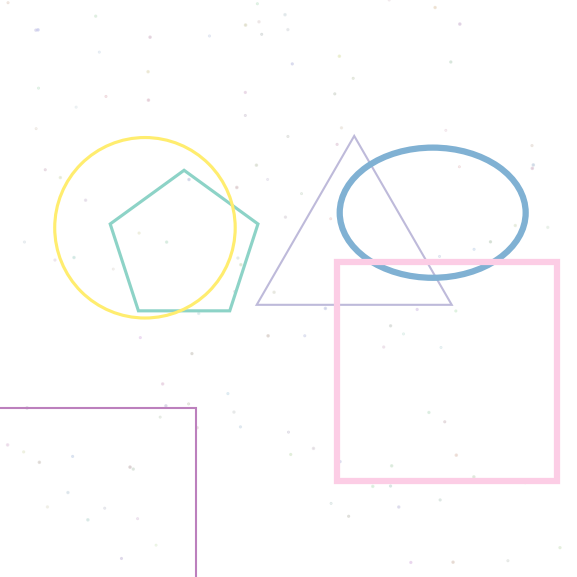[{"shape": "pentagon", "thickness": 1.5, "radius": 0.67, "center": [0.319, 0.57]}, {"shape": "triangle", "thickness": 1, "radius": 0.97, "center": [0.613, 0.569]}, {"shape": "oval", "thickness": 3, "radius": 0.8, "center": [0.749, 0.631]}, {"shape": "square", "thickness": 3, "radius": 0.95, "center": [0.775, 0.356]}, {"shape": "square", "thickness": 1, "radius": 0.92, "center": [0.156, 0.109]}, {"shape": "circle", "thickness": 1.5, "radius": 0.78, "center": [0.251, 0.605]}]